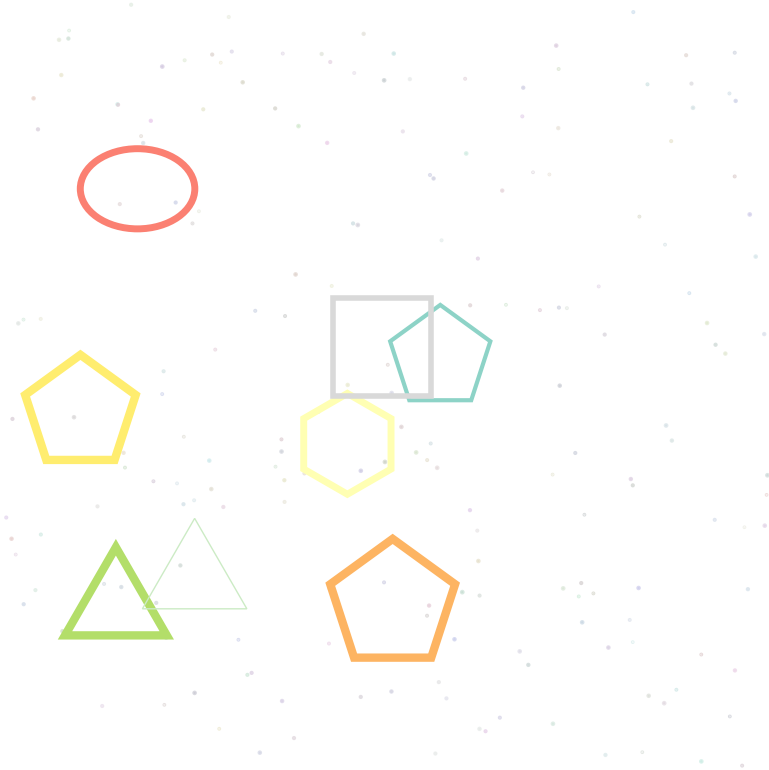[{"shape": "pentagon", "thickness": 1.5, "radius": 0.34, "center": [0.572, 0.536]}, {"shape": "hexagon", "thickness": 2.5, "radius": 0.33, "center": [0.451, 0.424]}, {"shape": "oval", "thickness": 2.5, "radius": 0.37, "center": [0.179, 0.755]}, {"shape": "pentagon", "thickness": 3, "radius": 0.43, "center": [0.51, 0.215]}, {"shape": "triangle", "thickness": 3, "radius": 0.38, "center": [0.15, 0.213]}, {"shape": "square", "thickness": 2, "radius": 0.32, "center": [0.496, 0.549]}, {"shape": "triangle", "thickness": 0.5, "radius": 0.39, "center": [0.253, 0.248]}, {"shape": "pentagon", "thickness": 3, "radius": 0.38, "center": [0.104, 0.464]}]